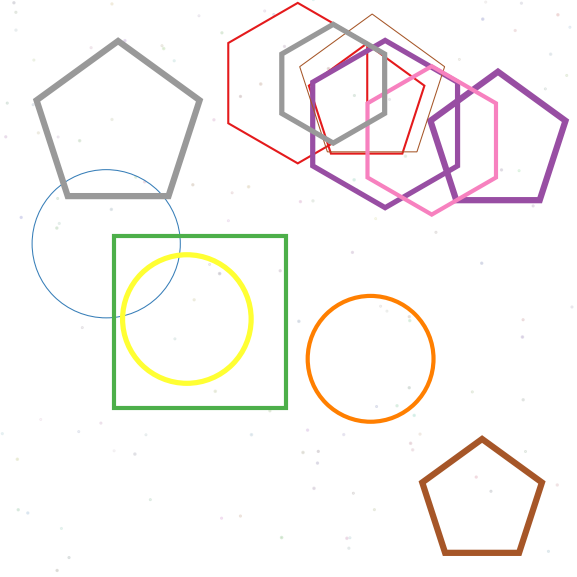[{"shape": "pentagon", "thickness": 1, "radius": 0.53, "center": [0.635, 0.818]}, {"shape": "hexagon", "thickness": 1, "radius": 0.69, "center": [0.516, 0.855]}, {"shape": "circle", "thickness": 0.5, "radius": 0.64, "center": [0.184, 0.577]}, {"shape": "square", "thickness": 2, "radius": 0.74, "center": [0.346, 0.441]}, {"shape": "hexagon", "thickness": 2.5, "radius": 0.72, "center": [0.667, 0.784]}, {"shape": "pentagon", "thickness": 3, "radius": 0.61, "center": [0.862, 0.752]}, {"shape": "circle", "thickness": 2, "radius": 0.54, "center": [0.642, 0.378]}, {"shape": "circle", "thickness": 2.5, "radius": 0.56, "center": [0.324, 0.447]}, {"shape": "pentagon", "thickness": 3, "radius": 0.54, "center": [0.835, 0.13]}, {"shape": "pentagon", "thickness": 0.5, "radius": 0.66, "center": [0.644, 0.843]}, {"shape": "hexagon", "thickness": 2, "radius": 0.64, "center": [0.748, 0.756]}, {"shape": "pentagon", "thickness": 3, "radius": 0.74, "center": [0.204, 0.78]}, {"shape": "hexagon", "thickness": 2.5, "radius": 0.51, "center": [0.577, 0.854]}]